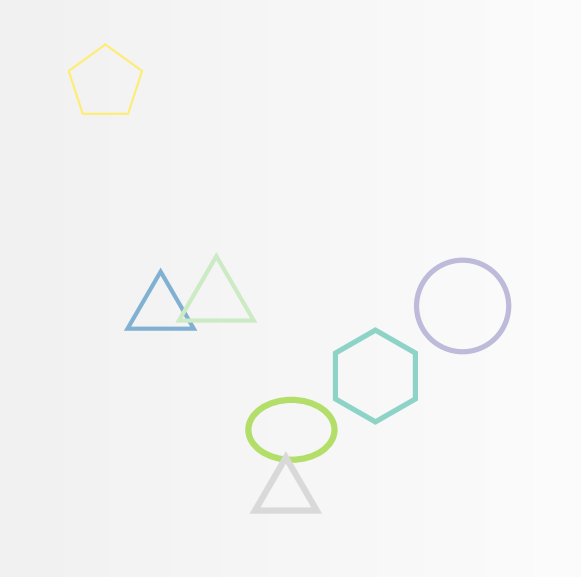[{"shape": "hexagon", "thickness": 2.5, "radius": 0.4, "center": [0.646, 0.348]}, {"shape": "circle", "thickness": 2.5, "radius": 0.4, "center": [0.796, 0.469]}, {"shape": "triangle", "thickness": 2, "radius": 0.33, "center": [0.276, 0.463]}, {"shape": "oval", "thickness": 3, "radius": 0.37, "center": [0.501, 0.255]}, {"shape": "triangle", "thickness": 3, "radius": 0.31, "center": [0.492, 0.146]}, {"shape": "triangle", "thickness": 2, "radius": 0.37, "center": [0.372, 0.481]}, {"shape": "pentagon", "thickness": 1, "radius": 0.33, "center": [0.181, 0.856]}]